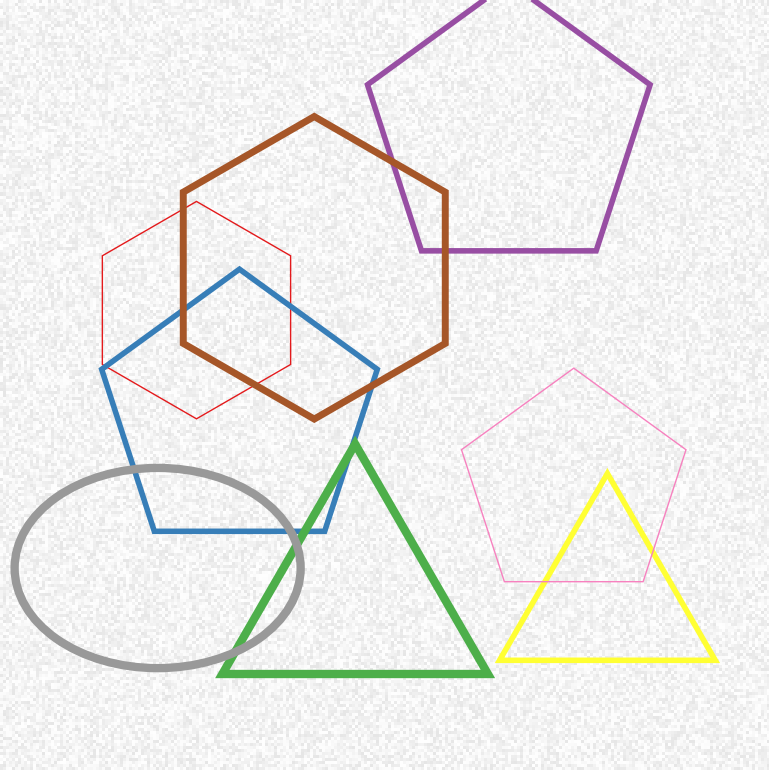[{"shape": "hexagon", "thickness": 0.5, "radius": 0.71, "center": [0.255, 0.597]}, {"shape": "pentagon", "thickness": 2, "radius": 0.94, "center": [0.311, 0.462]}, {"shape": "triangle", "thickness": 3, "radius": 1.0, "center": [0.461, 0.224]}, {"shape": "pentagon", "thickness": 2, "radius": 0.96, "center": [0.661, 0.83]}, {"shape": "triangle", "thickness": 2, "radius": 0.81, "center": [0.789, 0.223]}, {"shape": "hexagon", "thickness": 2.5, "radius": 0.98, "center": [0.408, 0.652]}, {"shape": "pentagon", "thickness": 0.5, "radius": 0.77, "center": [0.745, 0.369]}, {"shape": "oval", "thickness": 3, "radius": 0.93, "center": [0.205, 0.262]}]